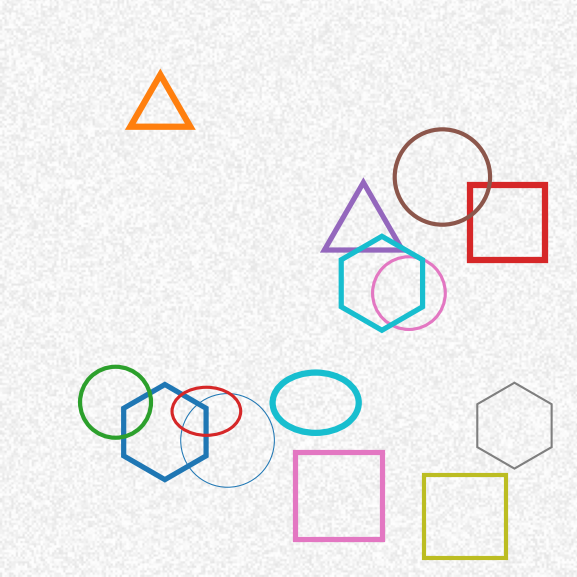[{"shape": "circle", "thickness": 0.5, "radius": 0.41, "center": [0.394, 0.237]}, {"shape": "hexagon", "thickness": 2.5, "radius": 0.41, "center": [0.286, 0.251]}, {"shape": "triangle", "thickness": 3, "radius": 0.3, "center": [0.278, 0.81]}, {"shape": "circle", "thickness": 2, "radius": 0.31, "center": [0.2, 0.303]}, {"shape": "square", "thickness": 3, "radius": 0.32, "center": [0.879, 0.614]}, {"shape": "oval", "thickness": 1.5, "radius": 0.3, "center": [0.357, 0.287]}, {"shape": "triangle", "thickness": 2.5, "radius": 0.39, "center": [0.629, 0.605]}, {"shape": "circle", "thickness": 2, "radius": 0.41, "center": [0.766, 0.693]}, {"shape": "circle", "thickness": 1.5, "radius": 0.31, "center": [0.708, 0.492]}, {"shape": "square", "thickness": 2.5, "radius": 0.38, "center": [0.586, 0.141]}, {"shape": "hexagon", "thickness": 1, "radius": 0.37, "center": [0.891, 0.262]}, {"shape": "square", "thickness": 2, "radius": 0.36, "center": [0.805, 0.105]}, {"shape": "oval", "thickness": 3, "radius": 0.37, "center": [0.547, 0.302]}, {"shape": "hexagon", "thickness": 2.5, "radius": 0.41, "center": [0.661, 0.509]}]